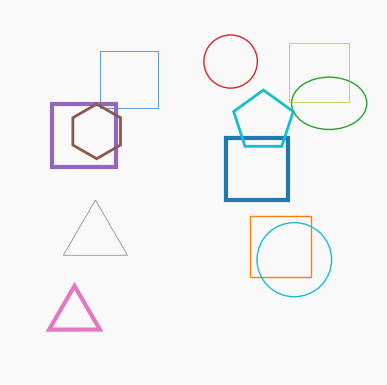[{"shape": "square", "thickness": 0.5, "radius": 0.37, "center": [0.333, 0.794]}, {"shape": "square", "thickness": 3, "radius": 0.4, "center": [0.663, 0.561]}, {"shape": "square", "thickness": 1, "radius": 0.39, "center": [0.724, 0.359]}, {"shape": "oval", "thickness": 1, "radius": 0.49, "center": [0.849, 0.732]}, {"shape": "circle", "thickness": 1, "radius": 0.34, "center": [0.595, 0.84]}, {"shape": "square", "thickness": 3, "radius": 0.41, "center": [0.217, 0.648]}, {"shape": "hexagon", "thickness": 2, "radius": 0.35, "center": [0.249, 0.659]}, {"shape": "triangle", "thickness": 3, "radius": 0.38, "center": [0.192, 0.182]}, {"shape": "triangle", "thickness": 0.5, "radius": 0.48, "center": [0.246, 0.385]}, {"shape": "square", "thickness": 0.5, "radius": 0.38, "center": [0.823, 0.812]}, {"shape": "pentagon", "thickness": 2, "radius": 0.4, "center": [0.68, 0.685]}, {"shape": "circle", "thickness": 1, "radius": 0.48, "center": [0.76, 0.325]}]